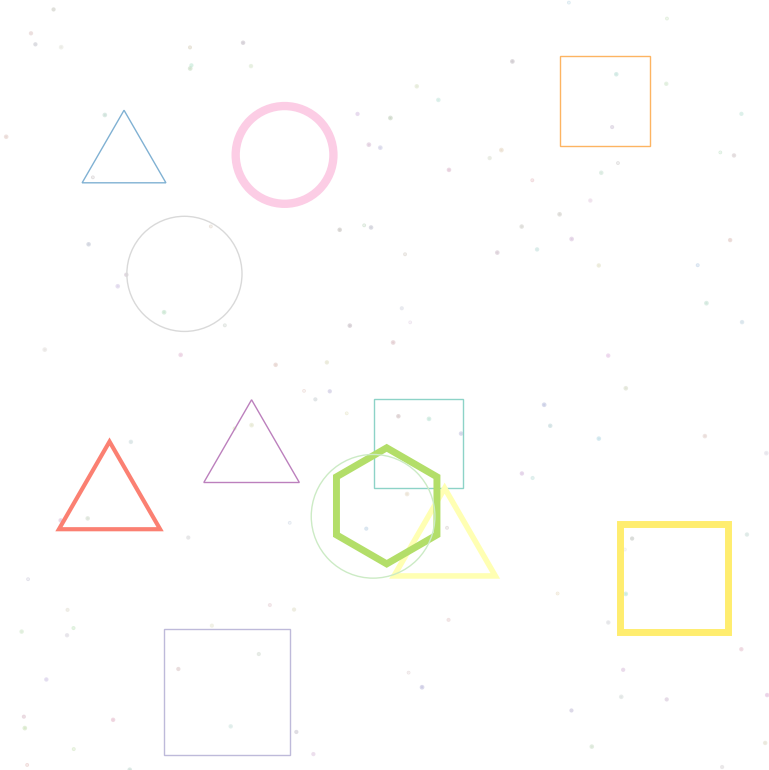[{"shape": "square", "thickness": 0.5, "radius": 0.29, "center": [0.543, 0.424]}, {"shape": "triangle", "thickness": 2, "radius": 0.38, "center": [0.577, 0.29]}, {"shape": "square", "thickness": 0.5, "radius": 0.41, "center": [0.295, 0.101]}, {"shape": "triangle", "thickness": 1.5, "radius": 0.38, "center": [0.142, 0.351]}, {"shape": "triangle", "thickness": 0.5, "radius": 0.31, "center": [0.161, 0.794]}, {"shape": "square", "thickness": 0.5, "radius": 0.29, "center": [0.786, 0.869]}, {"shape": "hexagon", "thickness": 2.5, "radius": 0.38, "center": [0.502, 0.343]}, {"shape": "circle", "thickness": 3, "radius": 0.32, "center": [0.37, 0.799]}, {"shape": "circle", "thickness": 0.5, "radius": 0.37, "center": [0.24, 0.644]}, {"shape": "triangle", "thickness": 0.5, "radius": 0.36, "center": [0.327, 0.409]}, {"shape": "circle", "thickness": 0.5, "radius": 0.4, "center": [0.485, 0.329]}, {"shape": "square", "thickness": 2.5, "radius": 0.35, "center": [0.876, 0.25]}]